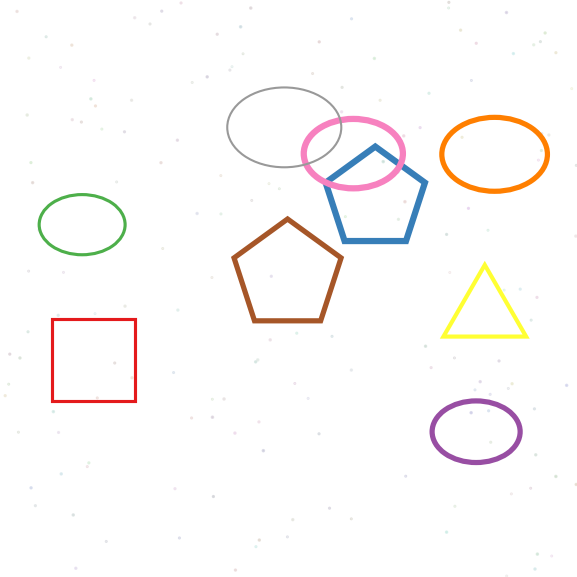[{"shape": "square", "thickness": 1.5, "radius": 0.36, "center": [0.162, 0.376]}, {"shape": "pentagon", "thickness": 3, "radius": 0.45, "center": [0.65, 0.655]}, {"shape": "oval", "thickness": 1.5, "radius": 0.37, "center": [0.142, 0.61]}, {"shape": "oval", "thickness": 2.5, "radius": 0.38, "center": [0.824, 0.252]}, {"shape": "oval", "thickness": 2.5, "radius": 0.46, "center": [0.856, 0.732]}, {"shape": "triangle", "thickness": 2, "radius": 0.41, "center": [0.839, 0.458]}, {"shape": "pentagon", "thickness": 2.5, "radius": 0.49, "center": [0.498, 0.522]}, {"shape": "oval", "thickness": 3, "radius": 0.43, "center": [0.612, 0.733]}, {"shape": "oval", "thickness": 1, "radius": 0.49, "center": [0.492, 0.779]}]